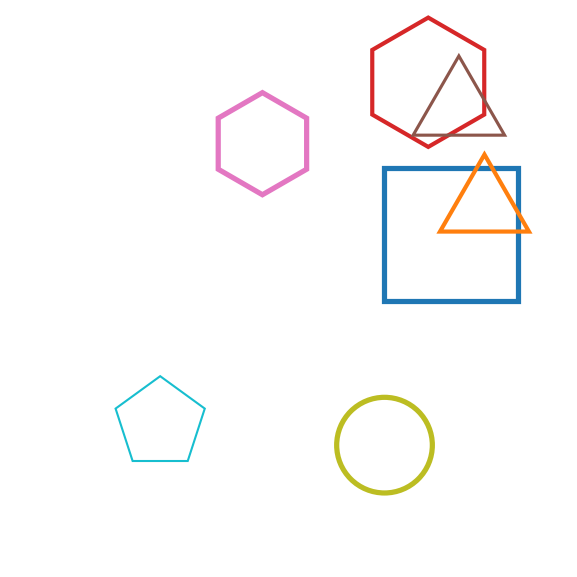[{"shape": "square", "thickness": 2.5, "radius": 0.58, "center": [0.781, 0.593]}, {"shape": "triangle", "thickness": 2, "radius": 0.44, "center": [0.839, 0.643]}, {"shape": "hexagon", "thickness": 2, "radius": 0.56, "center": [0.742, 0.857]}, {"shape": "triangle", "thickness": 1.5, "radius": 0.46, "center": [0.795, 0.811]}, {"shape": "hexagon", "thickness": 2.5, "radius": 0.44, "center": [0.454, 0.75]}, {"shape": "circle", "thickness": 2.5, "radius": 0.41, "center": [0.666, 0.228]}, {"shape": "pentagon", "thickness": 1, "radius": 0.41, "center": [0.277, 0.267]}]